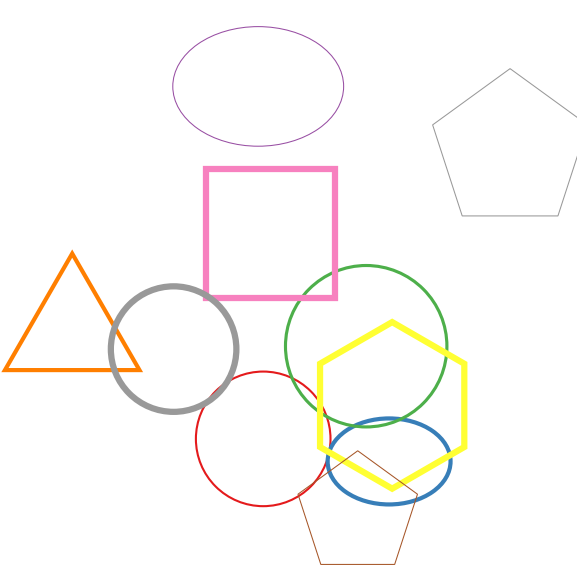[{"shape": "circle", "thickness": 1, "radius": 0.58, "center": [0.456, 0.239]}, {"shape": "oval", "thickness": 2, "radius": 0.53, "center": [0.674, 0.2]}, {"shape": "circle", "thickness": 1.5, "radius": 0.7, "center": [0.634, 0.4]}, {"shape": "oval", "thickness": 0.5, "radius": 0.74, "center": [0.447, 0.85]}, {"shape": "triangle", "thickness": 2, "radius": 0.67, "center": [0.125, 0.426]}, {"shape": "hexagon", "thickness": 3, "radius": 0.72, "center": [0.679, 0.297]}, {"shape": "pentagon", "thickness": 0.5, "radius": 0.54, "center": [0.619, 0.11]}, {"shape": "square", "thickness": 3, "radius": 0.56, "center": [0.469, 0.595]}, {"shape": "circle", "thickness": 3, "radius": 0.54, "center": [0.301, 0.395]}, {"shape": "pentagon", "thickness": 0.5, "radius": 0.7, "center": [0.883, 0.739]}]